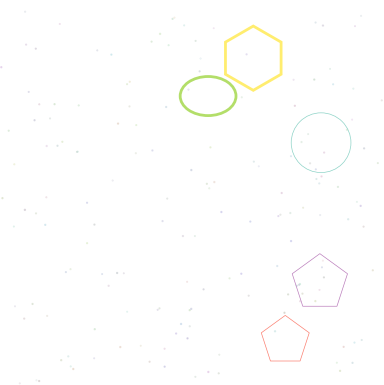[{"shape": "circle", "thickness": 0.5, "radius": 0.39, "center": [0.834, 0.629]}, {"shape": "pentagon", "thickness": 0.5, "radius": 0.33, "center": [0.741, 0.115]}, {"shape": "oval", "thickness": 2, "radius": 0.36, "center": [0.54, 0.751]}, {"shape": "pentagon", "thickness": 0.5, "radius": 0.38, "center": [0.831, 0.266]}, {"shape": "hexagon", "thickness": 2, "radius": 0.42, "center": [0.658, 0.849]}]